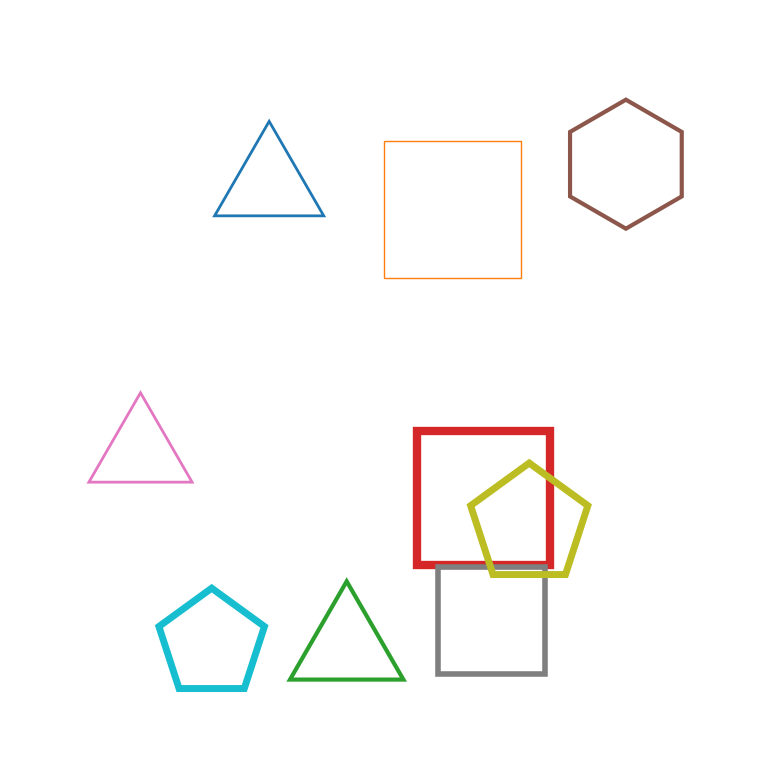[{"shape": "triangle", "thickness": 1, "radius": 0.41, "center": [0.35, 0.761]}, {"shape": "square", "thickness": 0.5, "radius": 0.44, "center": [0.587, 0.728]}, {"shape": "triangle", "thickness": 1.5, "radius": 0.43, "center": [0.45, 0.16]}, {"shape": "square", "thickness": 3, "radius": 0.43, "center": [0.628, 0.353]}, {"shape": "hexagon", "thickness": 1.5, "radius": 0.42, "center": [0.813, 0.787]}, {"shape": "triangle", "thickness": 1, "radius": 0.39, "center": [0.182, 0.413]}, {"shape": "square", "thickness": 2, "radius": 0.35, "center": [0.638, 0.194]}, {"shape": "pentagon", "thickness": 2.5, "radius": 0.4, "center": [0.687, 0.319]}, {"shape": "pentagon", "thickness": 2.5, "radius": 0.36, "center": [0.275, 0.164]}]